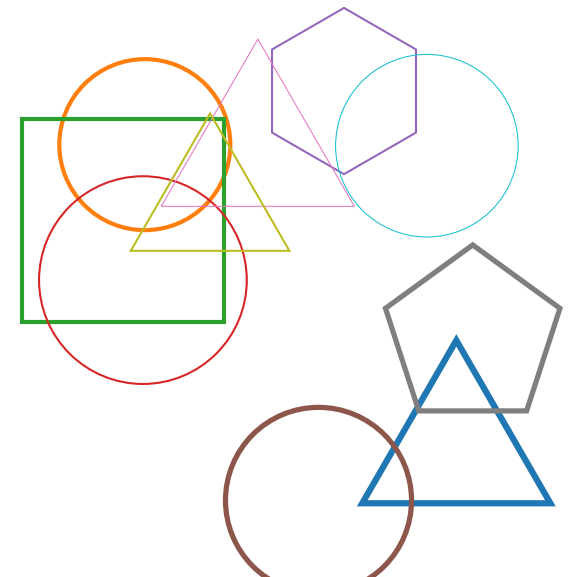[{"shape": "triangle", "thickness": 3, "radius": 0.94, "center": [0.79, 0.222]}, {"shape": "circle", "thickness": 2, "radius": 0.74, "center": [0.251, 0.749]}, {"shape": "square", "thickness": 2, "radius": 0.88, "center": [0.213, 0.618]}, {"shape": "circle", "thickness": 1, "radius": 0.9, "center": [0.247, 0.514]}, {"shape": "hexagon", "thickness": 1, "radius": 0.72, "center": [0.596, 0.841]}, {"shape": "circle", "thickness": 2.5, "radius": 0.81, "center": [0.552, 0.133]}, {"shape": "triangle", "thickness": 0.5, "radius": 0.97, "center": [0.446, 0.738]}, {"shape": "pentagon", "thickness": 2.5, "radius": 0.79, "center": [0.819, 0.416]}, {"shape": "triangle", "thickness": 1, "radius": 0.79, "center": [0.364, 0.644]}, {"shape": "circle", "thickness": 0.5, "radius": 0.79, "center": [0.739, 0.747]}]